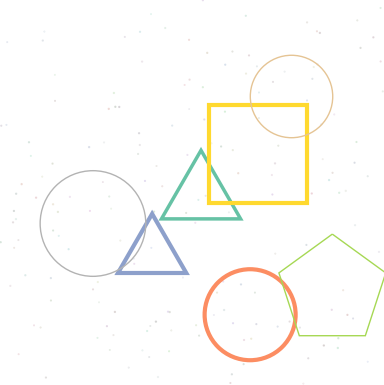[{"shape": "triangle", "thickness": 2.5, "radius": 0.59, "center": [0.522, 0.491]}, {"shape": "circle", "thickness": 3, "radius": 0.59, "center": [0.65, 0.183]}, {"shape": "triangle", "thickness": 3, "radius": 0.51, "center": [0.395, 0.342]}, {"shape": "pentagon", "thickness": 1, "radius": 0.73, "center": [0.863, 0.246]}, {"shape": "square", "thickness": 3, "radius": 0.64, "center": [0.669, 0.6]}, {"shape": "circle", "thickness": 1, "radius": 0.54, "center": [0.757, 0.749]}, {"shape": "circle", "thickness": 1, "radius": 0.69, "center": [0.241, 0.419]}]